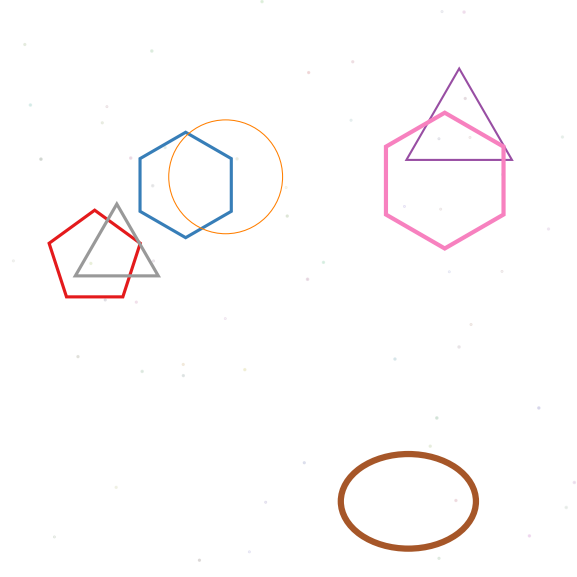[{"shape": "pentagon", "thickness": 1.5, "radius": 0.41, "center": [0.164, 0.552]}, {"shape": "hexagon", "thickness": 1.5, "radius": 0.46, "center": [0.321, 0.679]}, {"shape": "triangle", "thickness": 1, "radius": 0.53, "center": [0.795, 0.775]}, {"shape": "circle", "thickness": 0.5, "radius": 0.49, "center": [0.391, 0.693]}, {"shape": "oval", "thickness": 3, "radius": 0.59, "center": [0.707, 0.131]}, {"shape": "hexagon", "thickness": 2, "radius": 0.59, "center": [0.77, 0.686]}, {"shape": "triangle", "thickness": 1.5, "radius": 0.41, "center": [0.202, 0.563]}]